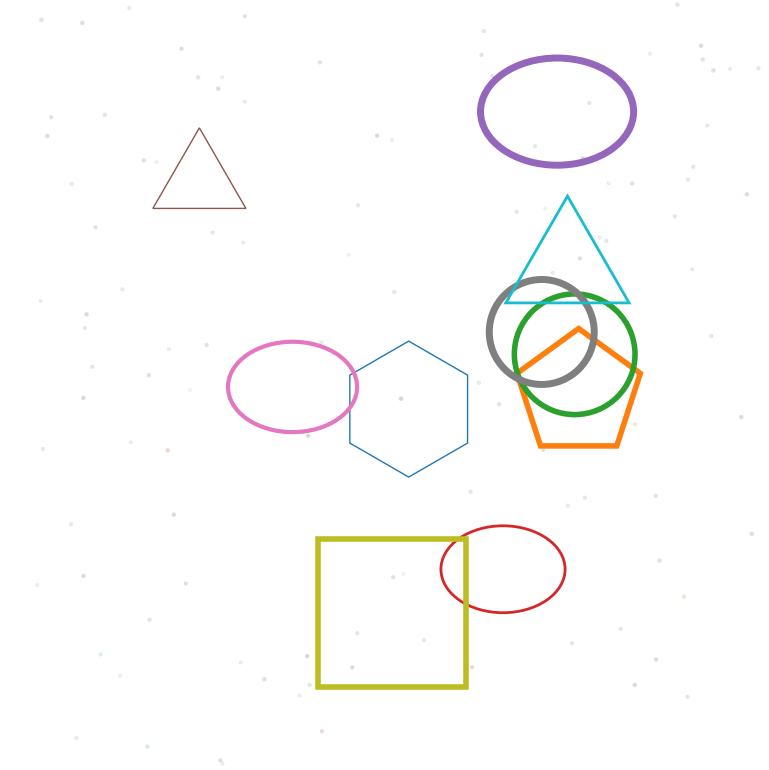[{"shape": "hexagon", "thickness": 0.5, "radius": 0.44, "center": [0.531, 0.469]}, {"shape": "pentagon", "thickness": 2, "radius": 0.42, "center": [0.751, 0.489]}, {"shape": "circle", "thickness": 2, "radius": 0.39, "center": [0.746, 0.54]}, {"shape": "oval", "thickness": 1, "radius": 0.4, "center": [0.653, 0.261]}, {"shape": "oval", "thickness": 2.5, "radius": 0.5, "center": [0.723, 0.855]}, {"shape": "triangle", "thickness": 0.5, "radius": 0.35, "center": [0.259, 0.764]}, {"shape": "oval", "thickness": 1.5, "radius": 0.42, "center": [0.38, 0.497]}, {"shape": "circle", "thickness": 2.5, "radius": 0.34, "center": [0.704, 0.569]}, {"shape": "square", "thickness": 2, "radius": 0.48, "center": [0.509, 0.204]}, {"shape": "triangle", "thickness": 1, "radius": 0.46, "center": [0.737, 0.653]}]